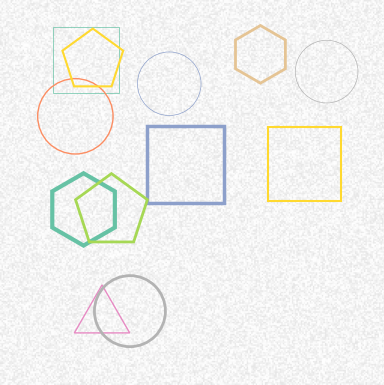[{"shape": "hexagon", "thickness": 3, "radius": 0.47, "center": [0.217, 0.456]}, {"shape": "square", "thickness": 0.5, "radius": 0.43, "center": [0.223, 0.845]}, {"shape": "circle", "thickness": 1, "radius": 0.49, "center": [0.196, 0.698]}, {"shape": "square", "thickness": 2.5, "radius": 0.5, "center": [0.482, 0.573]}, {"shape": "circle", "thickness": 0.5, "radius": 0.41, "center": [0.44, 0.783]}, {"shape": "triangle", "thickness": 1, "radius": 0.42, "center": [0.265, 0.177]}, {"shape": "pentagon", "thickness": 2, "radius": 0.49, "center": [0.29, 0.451]}, {"shape": "square", "thickness": 1.5, "radius": 0.48, "center": [0.791, 0.574]}, {"shape": "pentagon", "thickness": 1.5, "radius": 0.41, "center": [0.241, 0.843]}, {"shape": "hexagon", "thickness": 2, "radius": 0.37, "center": [0.676, 0.859]}, {"shape": "circle", "thickness": 0.5, "radius": 0.41, "center": [0.848, 0.814]}, {"shape": "circle", "thickness": 2, "radius": 0.46, "center": [0.337, 0.192]}]